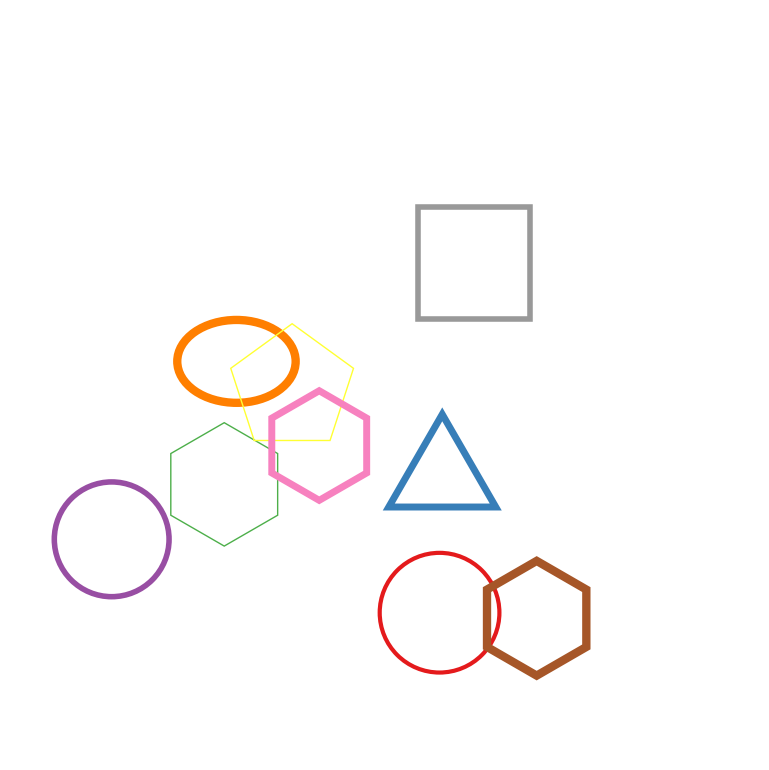[{"shape": "circle", "thickness": 1.5, "radius": 0.39, "center": [0.571, 0.204]}, {"shape": "triangle", "thickness": 2.5, "radius": 0.4, "center": [0.574, 0.382]}, {"shape": "hexagon", "thickness": 0.5, "radius": 0.4, "center": [0.291, 0.371]}, {"shape": "circle", "thickness": 2, "radius": 0.37, "center": [0.145, 0.3]}, {"shape": "oval", "thickness": 3, "radius": 0.38, "center": [0.307, 0.531]}, {"shape": "pentagon", "thickness": 0.5, "radius": 0.42, "center": [0.379, 0.496]}, {"shape": "hexagon", "thickness": 3, "radius": 0.37, "center": [0.697, 0.197]}, {"shape": "hexagon", "thickness": 2.5, "radius": 0.36, "center": [0.415, 0.421]}, {"shape": "square", "thickness": 2, "radius": 0.36, "center": [0.616, 0.658]}]